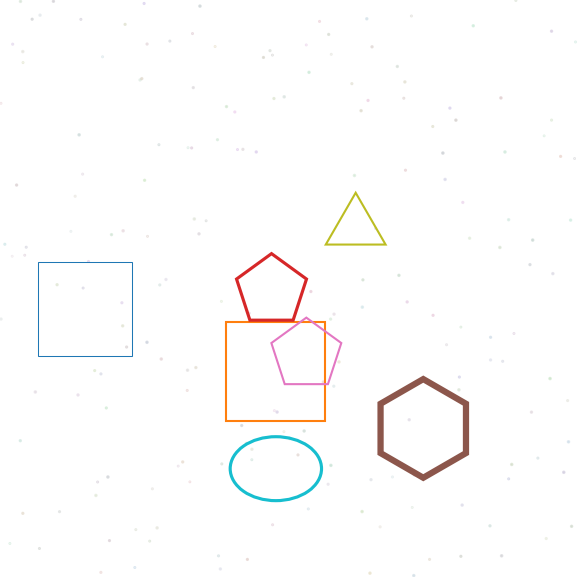[{"shape": "square", "thickness": 0.5, "radius": 0.41, "center": [0.147, 0.464]}, {"shape": "square", "thickness": 1, "radius": 0.43, "center": [0.477, 0.356]}, {"shape": "pentagon", "thickness": 1.5, "radius": 0.32, "center": [0.47, 0.496]}, {"shape": "hexagon", "thickness": 3, "radius": 0.43, "center": [0.733, 0.257]}, {"shape": "pentagon", "thickness": 1, "radius": 0.32, "center": [0.53, 0.385]}, {"shape": "triangle", "thickness": 1, "radius": 0.3, "center": [0.616, 0.606]}, {"shape": "oval", "thickness": 1.5, "radius": 0.4, "center": [0.478, 0.188]}]